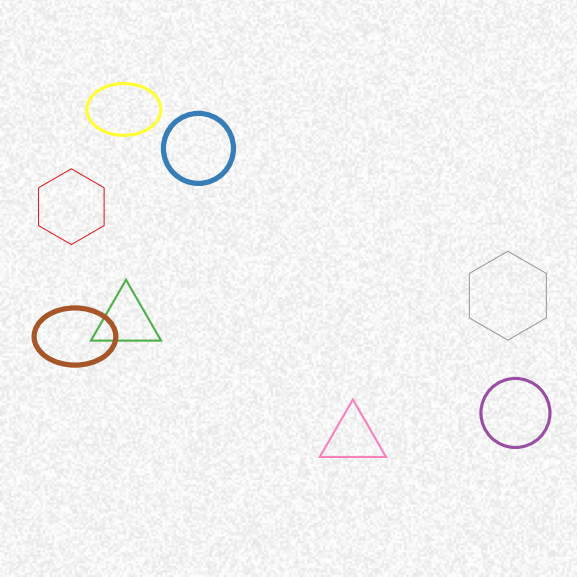[{"shape": "hexagon", "thickness": 0.5, "radius": 0.33, "center": [0.124, 0.641]}, {"shape": "circle", "thickness": 2.5, "radius": 0.3, "center": [0.344, 0.742]}, {"shape": "triangle", "thickness": 1, "radius": 0.35, "center": [0.218, 0.444]}, {"shape": "circle", "thickness": 1.5, "radius": 0.3, "center": [0.893, 0.284]}, {"shape": "oval", "thickness": 1.5, "radius": 0.32, "center": [0.214, 0.81]}, {"shape": "oval", "thickness": 2.5, "radius": 0.35, "center": [0.13, 0.416]}, {"shape": "triangle", "thickness": 1, "radius": 0.33, "center": [0.611, 0.241]}, {"shape": "hexagon", "thickness": 0.5, "radius": 0.38, "center": [0.879, 0.487]}]